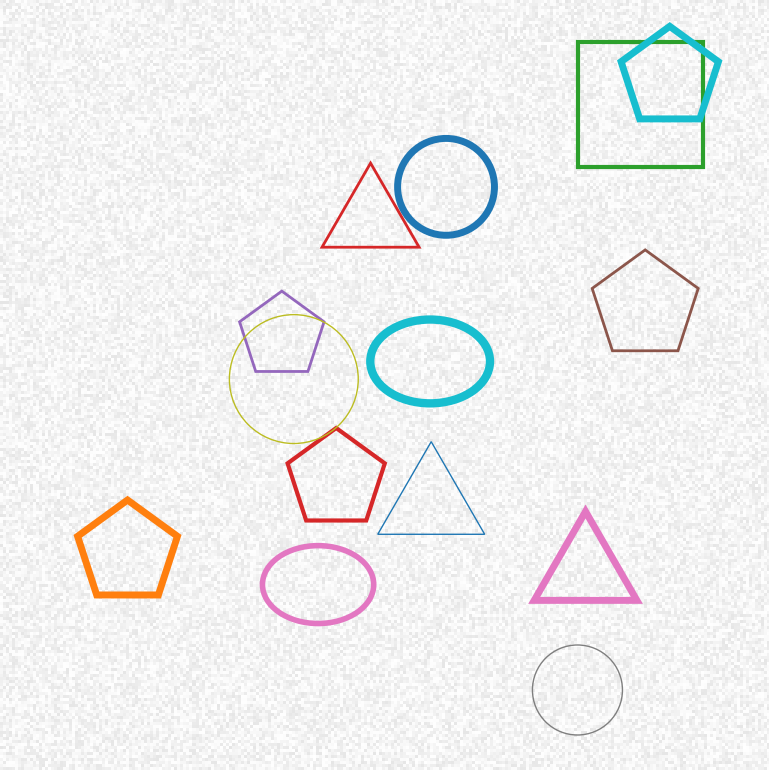[{"shape": "triangle", "thickness": 0.5, "radius": 0.4, "center": [0.56, 0.346]}, {"shape": "circle", "thickness": 2.5, "radius": 0.31, "center": [0.579, 0.757]}, {"shape": "pentagon", "thickness": 2.5, "radius": 0.34, "center": [0.166, 0.282]}, {"shape": "square", "thickness": 1.5, "radius": 0.41, "center": [0.832, 0.864]}, {"shape": "pentagon", "thickness": 1.5, "radius": 0.33, "center": [0.437, 0.378]}, {"shape": "triangle", "thickness": 1, "radius": 0.36, "center": [0.481, 0.715]}, {"shape": "pentagon", "thickness": 1, "radius": 0.29, "center": [0.366, 0.564]}, {"shape": "pentagon", "thickness": 1, "radius": 0.36, "center": [0.838, 0.603]}, {"shape": "triangle", "thickness": 2.5, "radius": 0.38, "center": [0.76, 0.259]}, {"shape": "oval", "thickness": 2, "radius": 0.36, "center": [0.413, 0.241]}, {"shape": "circle", "thickness": 0.5, "radius": 0.29, "center": [0.75, 0.104]}, {"shape": "circle", "thickness": 0.5, "radius": 0.42, "center": [0.382, 0.508]}, {"shape": "oval", "thickness": 3, "radius": 0.39, "center": [0.559, 0.531]}, {"shape": "pentagon", "thickness": 2.5, "radius": 0.33, "center": [0.87, 0.899]}]